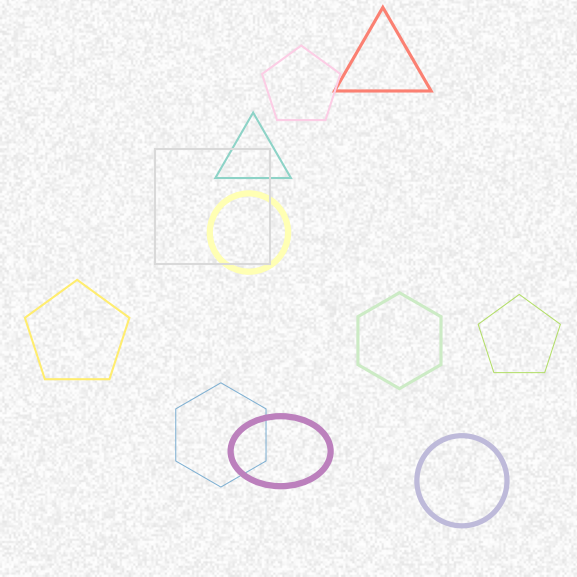[{"shape": "triangle", "thickness": 1, "radius": 0.38, "center": [0.438, 0.729]}, {"shape": "circle", "thickness": 3, "radius": 0.34, "center": [0.431, 0.596]}, {"shape": "circle", "thickness": 2.5, "radius": 0.39, "center": [0.8, 0.167]}, {"shape": "triangle", "thickness": 1.5, "radius": 0.48, "center": [0.663, 0.89]}, {"shape": "hexagon", "thickness": 0.5, "radius": 0.45, "center": [0.382, 0.246]}, {"shape": "pentagon", "thickness": 0.5, "radius": 0.37, "center": [0.899, 0.414]}, {"shape": "pentagon", "thickness": 1, "radius": 0.36, "center": [0.522, 0.849]}, {"shape": "square", "thickness": 1, "radius": 0.5, "center": [0.368, 0.641]}, {"shape": "oval", "thickness": 3, "radius": 0.43, "center": [0.486, 0.218]}, {"shape": "hexagon", "thickness": 1.5, "radius": 0.42, "center": [0.692, 0.409]}, {"shape": "pentagon", "thickness": 1, "radius": 0.48, "center": [0.134, 0.419]}]